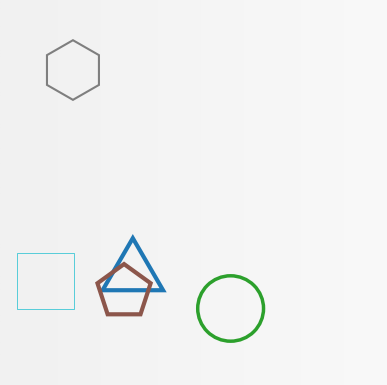[{"shape": "triangle", "thickness": 3, "radius": 0.45, "center": [0.343, 0.291]}, {"shape": "circle", "thickness": 2.5, "radius": 0.42, "center": [0.595, 0.199]}, {"shape": "pentagon", "thickness": 3, "radius": 0.36, "center": [0.32, 0.242]}, {"shape": "hexagon", "thickness": 1.5, "radius": 0.39, "center": [0.188, 0.818]}, {"shape": "square", "thickness": 0.5, "radius": 0.36, "center": [0.118, 0.271]}]